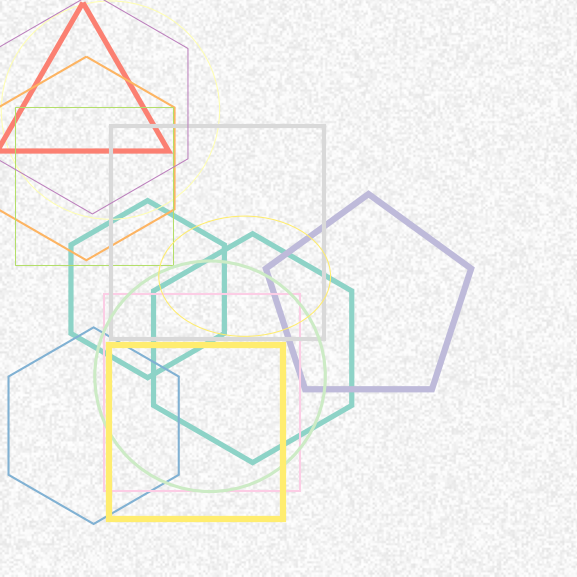[{"shape": "hexagon", "thickness": 2.5, "radius": 0.77, "center": [0.256, 0.498]}, {"shape": "hexagon", "thickness": 2.5, "radius": 0.99, "center": [0.437, 0.396]}, {"shape": "circle", "thickness": 0.5, "radius": 0.95, "center": [0.191, 0.808]}, {"shape": "pentagon", "thickness": 3, "radius": 0.93, "center": [0.638, 0.476]}, {"shape": "triangle", "thickness": 2.5, "radius": 0.86, "center": [0.144, 0.823]}, {"shape": "hexagon", "thickness": 1, "radius": 0.85, "center": [0.162, 0.262]}, {"shape": "hexagon", "thickness": 1, "radius": 0.88, "center": [0.15, 0.725]}, {"shape": "square", "thickness": 0.5, "radius": 0.68, "center": [0.162, 0.677]}, {"shape": "square", "thickness": 1, "radius": 0.85, "center": [0.35, 0.32]}, {"shape": "square", "thickness": 2, "radius": 0.92, "center": [0.376, 0.596]}, {"shape": "hexagon", "thickness": 0.5, "radius": 0.96, "center": [0.16, 0.82]}, {"shape": "circle", "thickness": 1.5, "radius": 1.0, "center": [0.364, 0.348]}, {"shape": "oval", "thickness": 0.5, "radius": 0.74, "center": [0.424, 0.521]}, {"shape": "square", "thickness": 3, "radius": 0.75, "center": [0.34, 0.251]}]